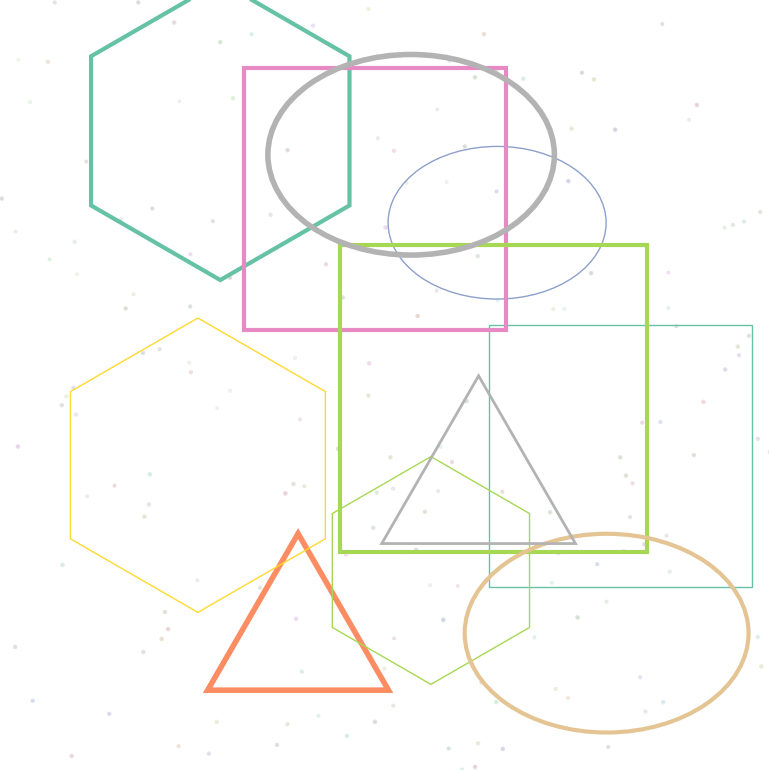[{"shape": "hexagon", "thickness": 1.5, "radius": 0.97, "center": [0.286, 0.83]}, {"shape": "square", "thickness": 0.5, "radius": 0.85, "center": [0.806, 0.408]}, {"shape": "triangle", "thickness": 2, "radius": 0.68, "center": [0.387, 0.171]}, {"shape": "oval", "thickness": 0.5, "radius": 0.71, "center": [0.646, 0.711]}, {"shape": "square", "thickness": 1.5, "radius": 0.85, "center": [0.487, 0.742]}, {"shape": "square", "thickness": 1.5, "radius": 0.99, "center": [0.641, 0.483]}, {"shape": "hexagon", "thickness": 0.5, "radius": 0.74, "center": [0.56, 0.259]}, {"shape": "hexagon", "thickness": 0.5, "radius": 0.96, "center": [0.257, 0.396]}, {"shape": "oval", "thickness": 1.5, "radius": 0.92, "center": [0.788, 0.178]}, {"shape": "triangle", "thickness": 1, "radius": 0.73, "center": [0.622, 0.367]}, {"shape": "oval", "thickness": 2, "radius": 0.93, "center": [0.534, 0.799]}]